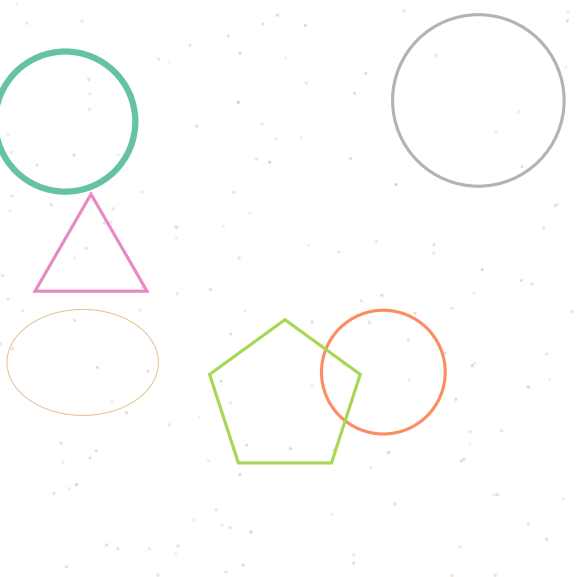[{"shape": "circle", "thickness": 3, "radius": 0.61, "center": [0.113, 0.789]}, {"shape": "circle", "thickness": 1.5, "radius": 0.54, "center": [0.664, 0.355]}, {"shape": "triangle", "thickness": 1.5, "radius": 0.56, "center": [0.158, 0.551]}, {"shape": "pentagon", "thickness": 1.5, "radius": 0.69, "center": [0.493, 0.308]}, {"shape": "oval", "thickness": 0.5, "radius": 0.66, "center": [0.143, 0.372]}, {"shape": "circle", "thickness": 1.5, "radius": 0.74, "center": [0.828, 0.825]}]